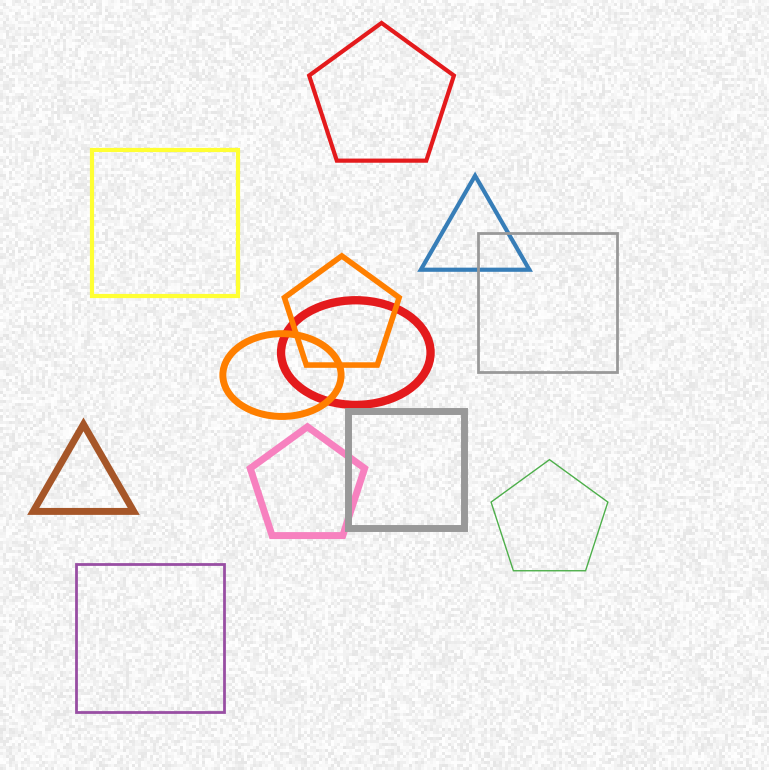[{"shape": "pentagon", "thickness": 1.5, "radius": 0.49, "center": [0.496, 0.871]}, {"shape": "oval", "thickness": 3, "radius": 0.49, "center": [0.462, 0.542]}, {"shape": "triangle", "thickness": 1.5, "radius": 0.41, "center": [0.617, 0.69]}, {"shape": "pentagon", "thickness": 0.5, "radius": 0.4, "center": [0.714, 0.323]}, {"shape": "square", "thickness": 1, "radius": 0.48, "center": [0.194, 0.171]}, {"shape": "oval", "thickness": 2.5, "radius": 0.38, "center": [0.366, 0.513]}, {"shape": "pentagon", "thickness": 2, "radius": 0.39, "center": [0.444, 0.589]}, {"shape": "square", "thickness": 1.5, "radius": 0.47, "center": [0.214, 0.71]}, {"shape": "triangle", "thickness": 2.5, "radius": 0.38, "center": [0.108, 0.374]}, {"shape": "pentagon", "thickness": 2.5, "radius": 0.39, "center": [0.399, 0.368]}, {"shape": "square", "thickness": 2.5, "radius": 0.38, "center": [0.528, 0.39]}, {"shape": "square", "thickness": 1, "radius": 0.45, "center": [0.711, 0.607]}]